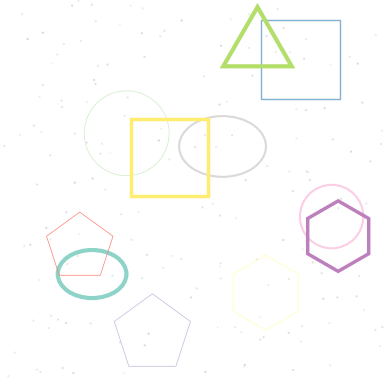[{"shape": "oval", "thickness": 3, "radius": 0.45, "center": [0.239, 0.288]}, {"shape": "hexagon", "thickness": 0.5, "radius": 0.49, "center": [0.69, 0.24]}, {"shape": "pentagon", "thickness": 0.5, "radius": 0.52, "center": [0.396, 0.133]}, {"shape": "pentagon", "thickness": 0.5, "radius": 0.45, "center": [0.207, 0.358]}, {"shape": "square", "thickness": 1, "radius": 0.52, "center": [0.781, 0.845]}, {"shape": "triangle", "thickness": 3, "radius": 0.51, "center": [0.669, 0.879]}, {"shape": "circle", "thickness": 1.5, "radius": 0.41, "center": [0.861, 0.437]}, {"shape": "oval", "thickness": 1.5, "radius": 0.56, "center": [0.578, 0.62]}, {"shape": "hexagon", "thickness": 2.5, "radius": 0.46, "center": [0.878, 0.387]}, {"shape": "circle", "thickness": 0.5, "radius": 0.55, "center": [0.329, 0.654]}, {"shape": "square", "thickness": 2.5, "radius": 0.5, "center": [0.44, 0.591]}]